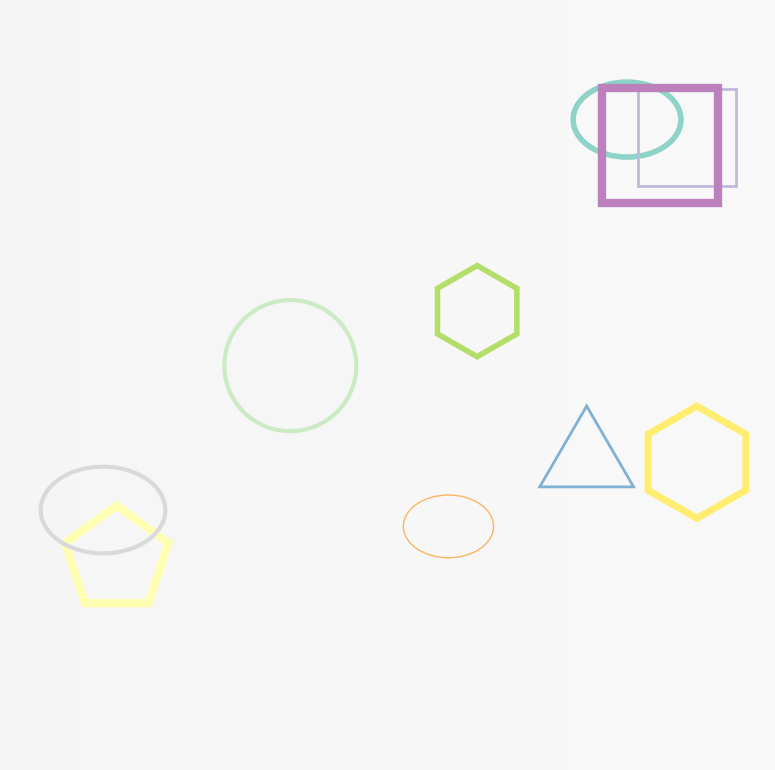[{"shape": "oval", "thickness": 2, "radius": 0.35, "center": [0.809, 0.845]}, {"shape": "pentagon", "thickness": 3, "radius": 0.35, "center": [0.151, 0.273]}, {"shape": "square", "thickness": 1, "radius": 0.31, "center": [0.887, 0.822]}, {"shape": "triangle", "thickness": 1, "radius": 0.35, "center": [0.757, 0.403]}, {"shape": "oval", "thickness": 0.5, "radius": 0.29, "center": [0.579, 0.316]}, {"shape": "hexagon", "thickness": 2, "radius": 0.3, "center": [0.616, 0.596]}, {"shape": "oval", "thickness": 1.5, "radius": 0.4, "center": [0.133, 0.338]}, {"shape": "square", "thickness": 3, "radius": 0.37, "center": [0.852, 0.811]}, {"shape": "circle", "thickness": 1.5, "radius": 0.43, "center": [0.375, 0.525]}, {"shape": "hexagon", "thickness": 2.5, "radius": 0.36, "center": [0.899, 0.4]}]